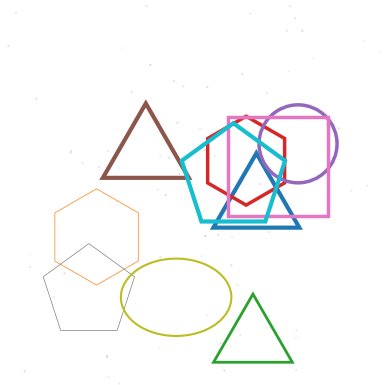[{"shape": "triangle", "thickness": 3, "radius": 0.64, "center": [0.666, 0.473]}, {"shape": "hexagon", "thickness": 0.5, "radius": 0.63, "center": [0.251, 0.385]}, {"shape": "triangle", "thickness": 2, "radius": 0.59, "center": [0.657, 0.118]}, {"shape": "hexagon", "thickness": 2.5, "radius": 0.58, "center": [0.639, 0.583]}, {"shape": "circle", "thickness": 2.5, "radius": 0.51, "center": [0.774, 0.626]}, {"shape": "triangle", "thickness": 3, "radius": 0.64, "center": [0.379, 0.603]}, {"shape": "square", "thickness": 2.5, "radius": 0.65, "center": [0.722, 0.568]}, {"shape": "pentagon", "thickness": 0.5, "radius": 0.62, "center": [0.231, 0.243]}, {"shape": "oval", "thickness": 1.5, "radius": 0.72, "center": [0.457, 0.228]}, {"shape": "pentagon", "thickness": 3, "radius": 0.71, "center": [0.606, 0.539]}]